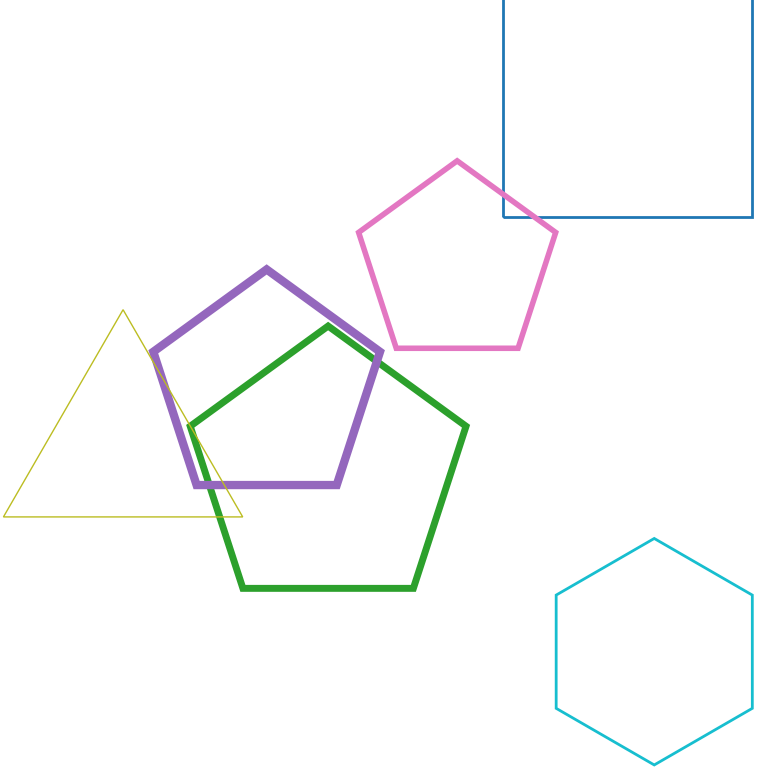[{"shape": "square", "thickness": 1, "radius": 0.81, "center": [0.815, 0.88]}, {"shape": "pentagon", "thickness": 2.5, "radius": 0.94, "center": [0.426, 0.388]}, {"shape": "pentagon", "thickness": 3, "radius": 0.77, "center": [0.346, 0.495]}, {"shape": "pentagon", "thickness": 2, "radius": 0.67, "center": [0.594, 0.657]}, {"shape": "triangle", "thickness": 0.5, "radius": 0.9, "center": [0.16, 0.418]}, {"shape": "hexagon", "thickness": 1, "radius": 0.74, "center": [0.85, 0.154]}]